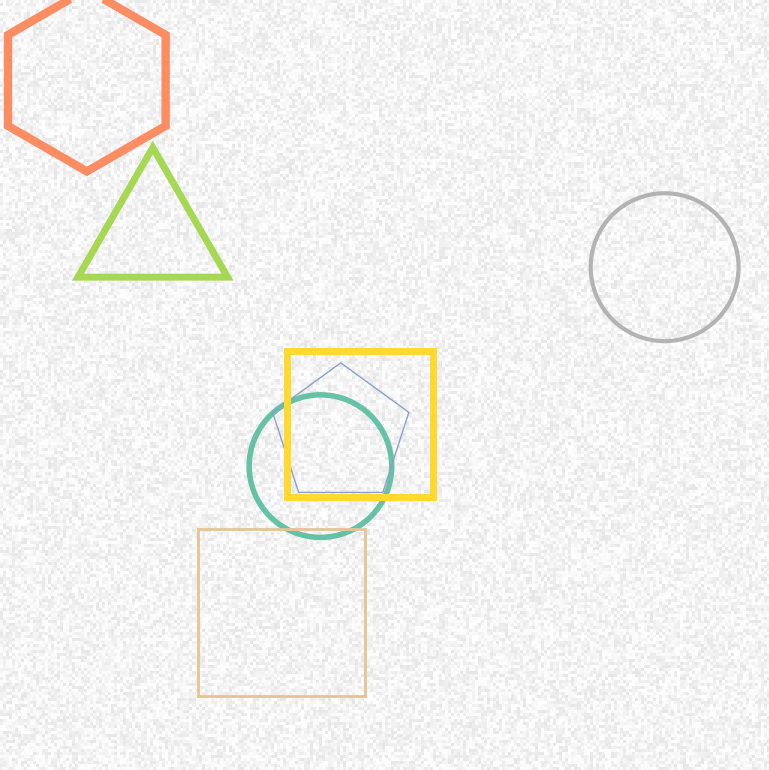[{"shape": "circle", "thickness": 2, "radius": 0.46, "center": [0.416, 0.395]}, {"shape": "hexagon", "thickness": 3, "radius": 0.59, "center": [0.113, 0.896]}, {"shape": "pentagon", "thickness": 0.5, "radius": 0.47, "center": [0.443, 0.436]}, {"shape": "triangle", "thickness": 2.5, "radius": 0.56, "center": [0.198, 0.696]}, {"shape": "square", "thickness": 2.5, "radius": 0.47, "center": [0.467, 0.449]}, {"shape": "square", "thickness": 1, "radius": 0.54, "center": [0.365, 0.204]}, {"shape": "circle", "thickness": 1.5, "radius": 0.48, "center": [0.863, 0.653]}]